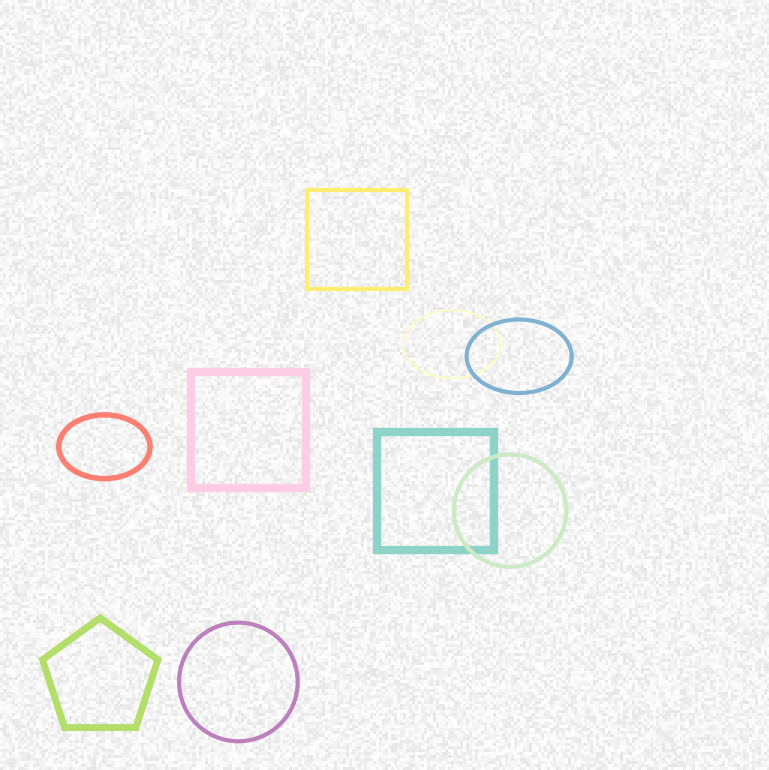[{"shape": "square", "thickness": 3, "radius": 0.38, "center": [0.566, 0.362]}, {"shape": "oval", "thickness": 0.5, "radius": 0.32, "center": [0.587, 0.553]}, {"shape": "oval", "thickness": 2, "radius": 0.3, "center": [0.136, 0.42]}, {"shape": "oval", "thickness": 1.5, "radius": 0.34, "center": [0.674, 0.537]}, {"shape": "pentagon", "thickness": 2.5, "radius": 0.39, "center": [0.13, 0.119]}, {"shape": "square", "thickness": 3, "radius": 0.37, "center": [0.323, 0.442]}, {"shape": "circle", "thickness": 1.5, "radius": 0.39, "center": [0.31, 0.114]}, {"shape": "circle", "thickness": 1.5, "radius": 0.37, "center": [0.662, 0.337]}, {"shape": "square", "thickness": 1.5, "radius": 0.32, "center": [0.464, 0.689]}]